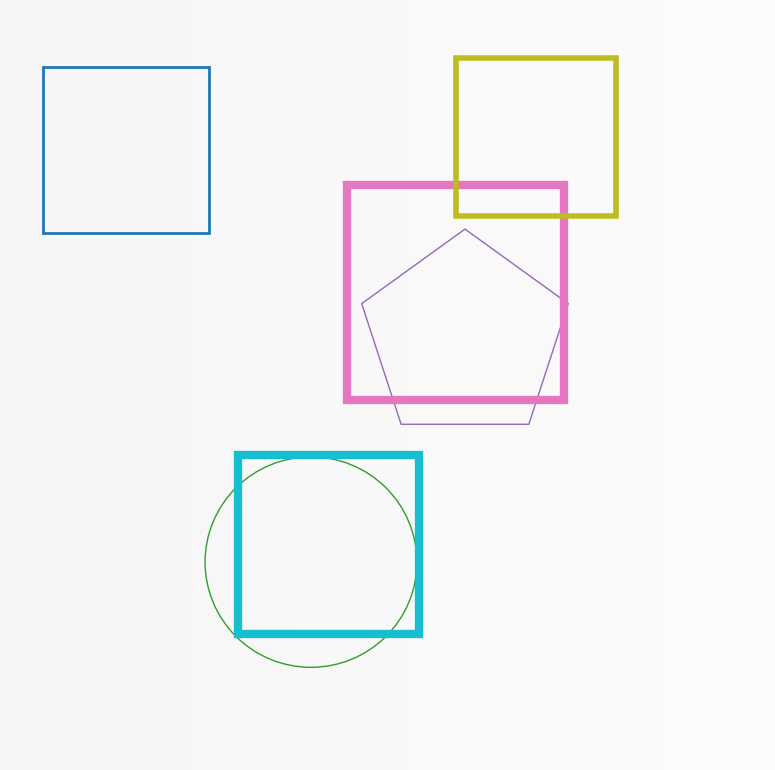[{"shape": "square", "thickness": 1, "radius": 0.54, "center": [0.162, 0.805]}, {"shape": "circle", "thickness": 0.5, "radius": 0.68, "center": [0.401, 0.27]}, {"shape": "pentagon", "thickness": 0.5, "radius": 0.7, "center": [0.6, 0.562]}, {"shape": "square", "thickness": 3, "radius": 0.7, "center": [0.588, 0.62]}, {"shape": "square", "thickness": 2, "radius": 0.51, "center": [0.691, 0.822]}, {"shape": "square", "thickness": 3, "radius": 0.58, "center": [0.424, 0.293]}]